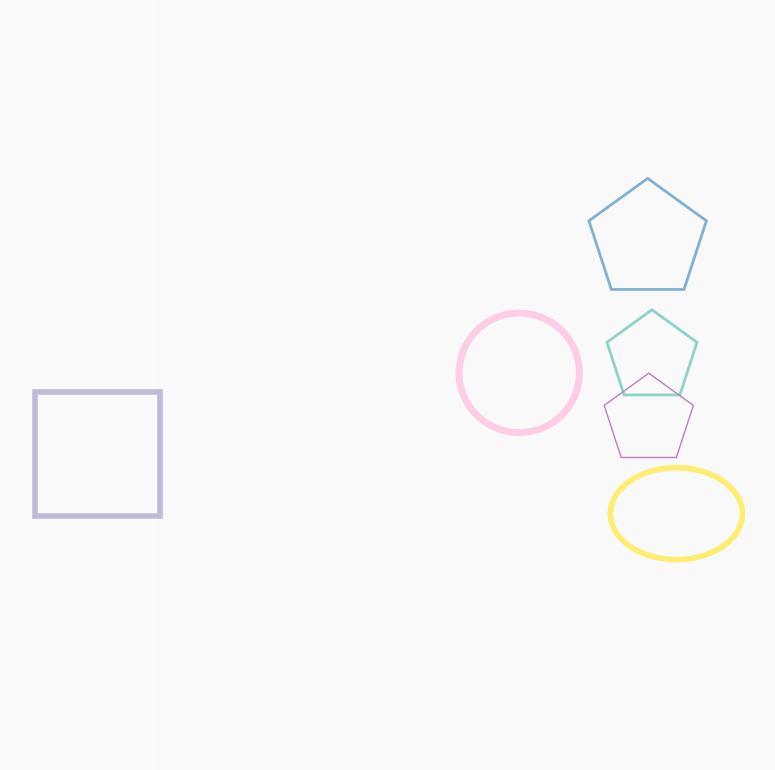[{"shape": "pentagon", "thickness": 1, "radius": 0.31, "center": [0.841, 0.537]}, {"shape": "square", "thickness": 2, "radius": 0.4, "center": [0.126, 0.41]}, {"shape": "pentagon", "thickness": 1, "radius": 0.4, "center": [0.836, 0.689]}, {"shape": "circle", "thickness": 2.5, "radius": 0.39, "center": [0.67, 0.516]}, {"shape": "pentagon", "thickness": 0.5, "radius": 0.3, "center": [0.837, 0.455]}, {"shape": "oval", "thickness": 2, "radius": 0.43, "center": [0.873, 0.333]}]